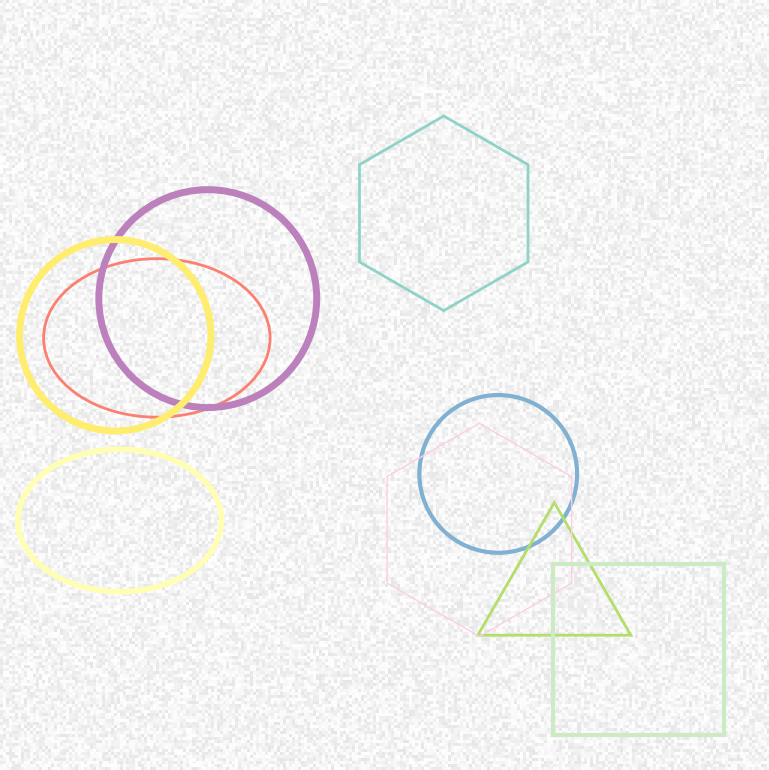[{"shape": "hexagon", "thickness": 1, "radius": 0.63, "center": [0.576, 0.723]}, {"shape": "oval", "thickness": 2, "radius": 0.66, "center": [0.155, 0.324]}, {"shape": "oval", "thickness": 1, "radius": 0.74, "center": [0.204, 0.561]}, {"shape": "circle", "thickness": 1.5, "radius": 0.51, "center": [0.647, 0.385]}, {"shape": "triangle", "thickness": 1, "radius": 0.57, "center": [0.72, 0.232]}, {"shape": "hexagon", "thickness": 0.5, "radius": 0.69, "center": [0.623, 0.312]}, {"shape": "circle", "thickness": 2.5, "radius": 0.71, "center": [0.27, 0.612]}, {"shape": "square", "thickness": 1.5, "radius": 0.55, "center": [0.83, 0.156]}, {"shape": "circle", "thickness": 2.5, "radius": 0.62, "center": [0.15, 0.565]}]